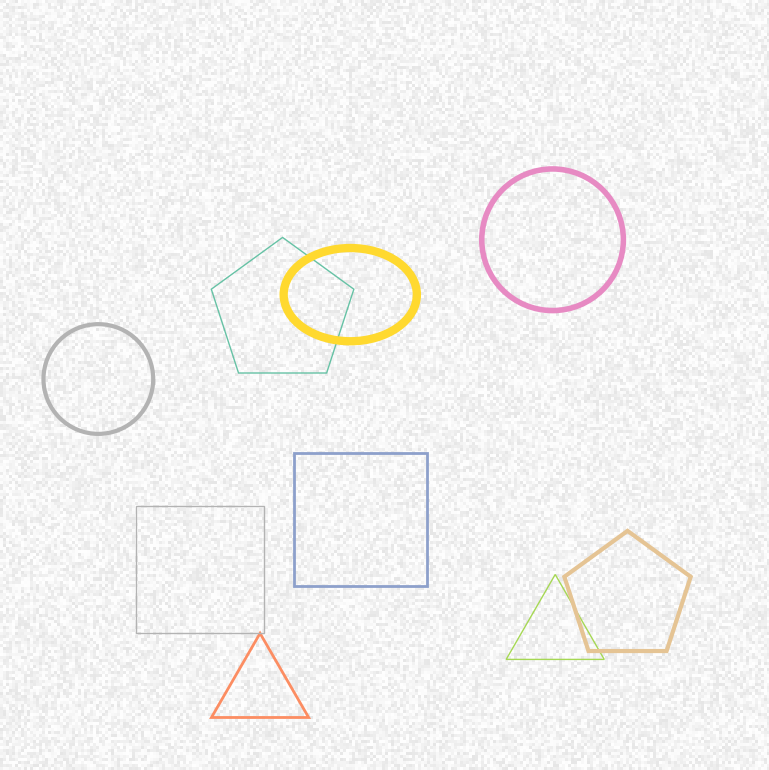[{"shape": "pentagon", "thickness": 0.5, "radius": 0.49, "center": [0.367, 0.594]}, {"shape": "triangle", "thickness": 1, "radius": 0.36, "center": [0.338, 0.105]}, {"shape": "square", "thickness": 1, "radius": 0.43, "center": [0.469, 0.325]}, {"shape": "circle", "thickness": 2, "radius": 0.46, "center": [0.718, 0.689]}, {"shape": "triangle", "thickness": 0.5, "radius": 0.37, "center": [0.721, 0.18]}, {"shape": "oval", "thickness": 3, "radius": 0.43, "center": [0.455, 0.617]}, {"shape": "pentagon", "thickness": 1.5, "radius": 0.43, "center": [0.815, 0.224]}, {"shape": "square", "thickness": 0.5, "radius": 0.41, "center": [0.26, 0.261]}, {"shape": "circle", "thickness": 1.5, "radius": 0.36, "center": [0.128, 0.508]}]